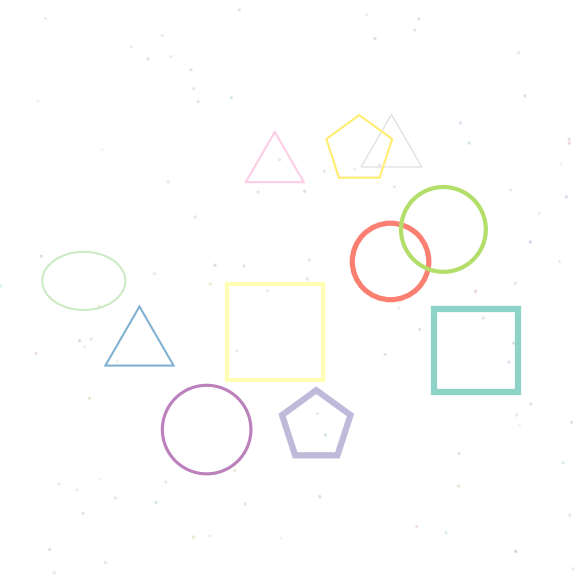[{"shape": "square", "thickness": 3, "radius": 0.36, "center": [0.824, 0.392]}, {"shape": "square", "thickness": 2, "radius": 0.41, "center": [0.476, 0.424]}, {"shape": "pentagon", "thickness": 3, "radius": 0.31, "center": [0.548, 0.261]}, {"shape": "circle", "thickness": 2.5, "radius": 0.33, "center": [0.676, 0.546]}, {"shape": "triangle", "thickness": 1, "radius": 0.34, "center": [0.242, 0.4]}, {"shape": "circle", "thickness": 2, "radius": 0.37, "center": [0.768, 0.602]}, {"shape": "triangle", "thickness": 1, "radius": 0.29, "center": [0.476, 0.713]}, {"shape": "triangle", "thickness": 0.5, "radius": 0.3, "center": [0.678, 0.74]}, {"shape": "circle", "thickness": 1.5, "radius": 0.38, "center": [0.358, 0.255]}, {"shape": "oval", "thickness": 1, "radius": 0.36, "center": [0.145, 0.513]}, {"shape": "pentagon", "thickness": 1, "radius": 0.3, "center": [0.622, 0.74]}]